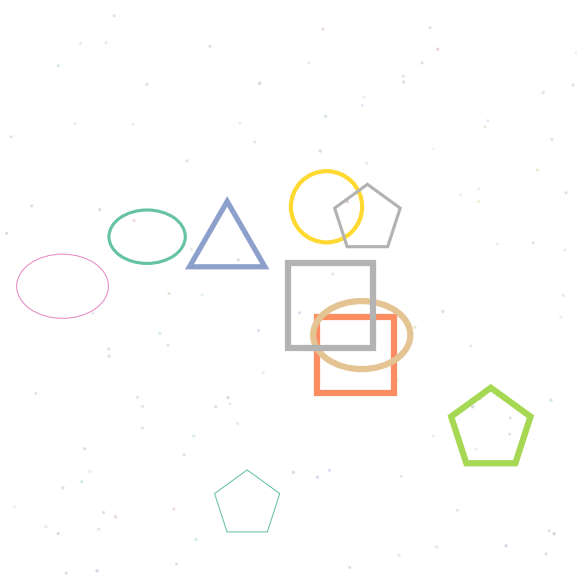[{"shape": "pentagon", "thickness": 0.5, "radius": 0.3, "center": [0.428, 0.126]}, {"shape": "oval", "thickness": 1.5, "radius": 0.33, "center": [0.255, 0.589]}, {"shape": "square", "thickness": 3, "radius": 0.33, "center": [0.616, 0.385]}, {"shape": "triangle", "thickness": 2.5, "radius": 0.38, "center": [0.393, 0.575]}, {"shape": "oval", "thickness": 0.5, "radius": 0.4, "center": [0.108, 0.503]}, {"shape": "pentagon", "thickness": 3, "radius": 0.36, "center": [0.85, 0.255]}, {"shape": "circle", "thickness": 2, "radius": 0.31, "center": [0.565, 0.641]}, {"shape": "oval", "thickness": 3, "radius": 0.42, "center": [0.626, 0.419]}, {"shape": "square", "thickness": 3, "radius": 0.37, "center": [0.573, 0.47]}, {"shape": "pentagon", "thickness": 1.5, "radius": 0.3, "center": [0.636, 0.62]}]